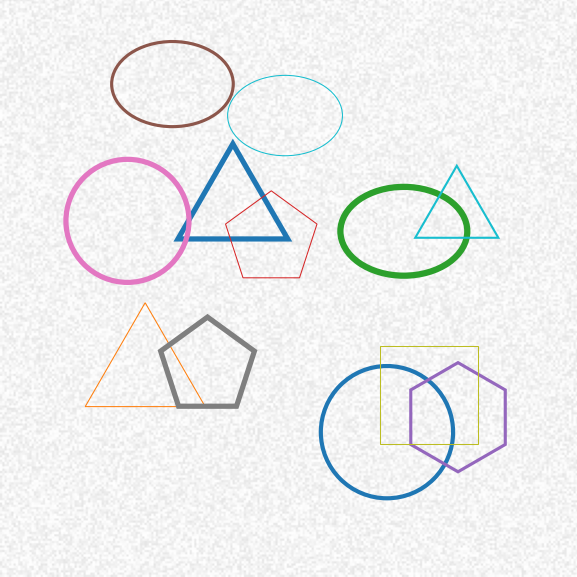[{"shape": "triangle", "thickness": 2.5, "radius": 0.55, "center": [0.403, 0.64]}, {"shape": "circle", "thickness": 2, "radius": 0.57, "center": [0.67, 0.251]}, {"shape": "triangle", "thickness": 0.5, "radius": 0.6, "center": [0.251, 0.355]}, {"shape": "oval", "thickness": 3, "radius": 0.55, "center": [0.699, 0.599]}, {"shape": "pentagon", "thickness": 0.5, "radius": 0.42, "center": [0.47, 0.585]}, {"shape": "hexagon", "thickness": 1.5, "radius": 0.47, "center": [0.793, 0.277]}, {"shape": "oval", "thickness": 1.5, "radius": 0.53, "center": [0.299, 0.854]}, {"shape": "circle", "thickness": 2.5, "radius": 0.53, "center": [0.221, 0.617]}, {"shape": "pentagon", "thickness": 2.5, "radius": 0.43, "center": [0.359, 0.365]}, {"shape": "square", "thickness": 0.5, "radius": 0.43, "center": [0.743, 0.315]}, {"shape": "oval", "thickness": 0.5, "radius": 0.5, "center": [0.494, 0.799]}, {"shape": "triangle", "thickness": 1, "radius": 0.42, "center": [0.791, 0.629]}]